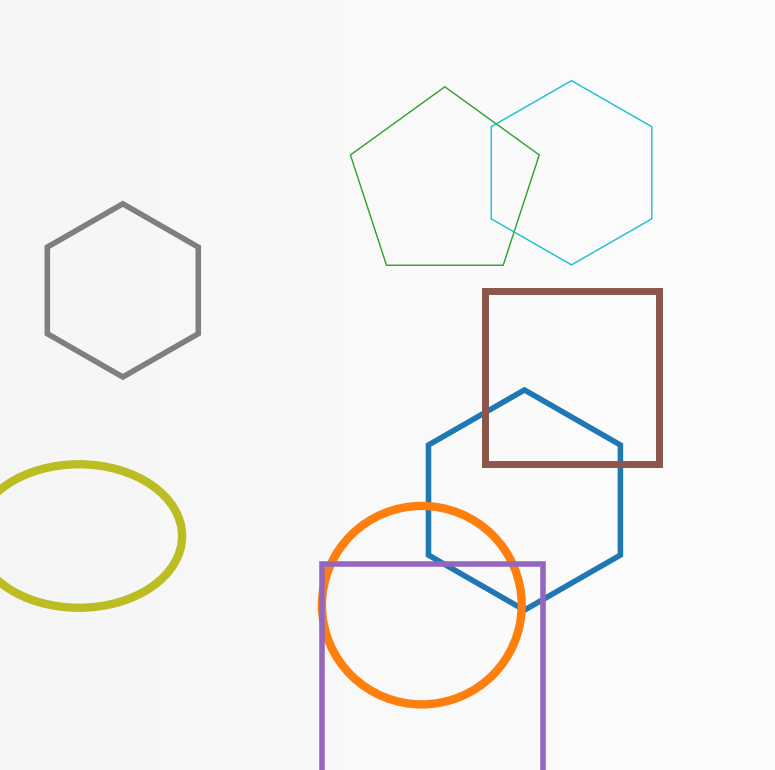[{"shape": "hexagon", "thickness": 2, "radius": 0.71, "center": [0.677, 0.351]}, {"shape": "circle", "thickness": 3, "radius": 0.64, "center": [0.544, 0.214]}, {"shape": "pentagon", "thickness": 0.5, "radius": 0.64, "center": [0.574, 0.759]}, {"shape": "square", "thickness": 2, "radius": 0.71, "center": [0.558, 0.125]}, {"shape": "square", "thickness": 2.5, "radius": 0.56, "center": [0.738, 0.51]}, {"shape": "hexagon", "thickness": 2, "radius": 0.56, "center": [0.158, 0.623]}, {"shape": "oval", "thickness": 3, "radius": 0.67, "center": [0.102, 0.304]}, {"shape": "hexagon", "thickness": 0.5, "radius": 0.6, "center": [0.737, 0.776]}]